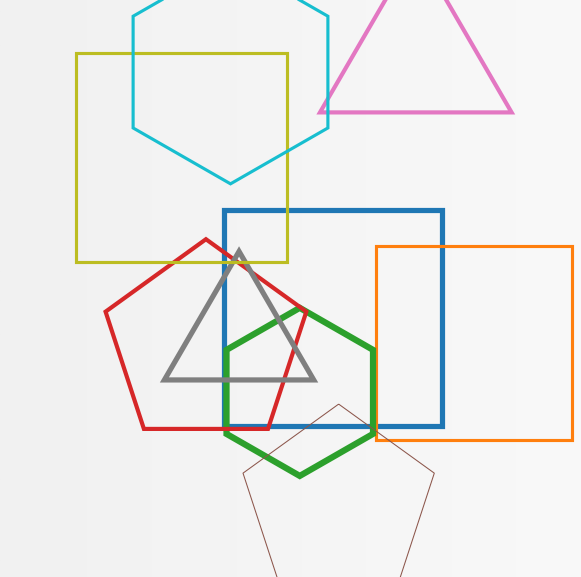[{"shape": "square", "thickness": 2.5, "radius": 0.94, "center": [0.573, 0.448]}, {"shape": "square", "thickness": 1.5, "radius": 0.84, "center": [0.816, 0.405]}, {"shape": "hexagon", "thickness": 3, "radius": 0.73, "center": [0.516, 0.321]}, {"shape": "pentagon", "thickness": 2, "radius": 0.91, "center": [0.354, 0.403]}, {"shape": "pentagon", "thickness": 0.5, "radius": 0.87, "center": [0.583, 0.126]}, {"shape": "triangle", "thickness": 2, "radius": 0.95, "center": [0.715, 0.9]}, {"shape": "triangle", "thickness": 2.5, "radius": 0.74, "center": [0.411, 0.415]}, {"shape": "square", "thickness": 1.5, "radius": 0.91, "center": [0.313, 0.726]}, {"shape": "hexagon", "thickness": 1.5, "radius": 0.97, "center": [0.397, 0.874]}]